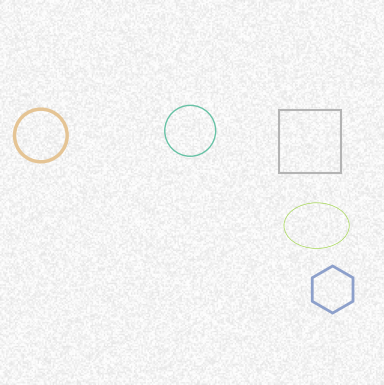[{"shape": "circle", "thickness": 1, "radius": 0.33, "center": [0.494, 0.66]}, {"shape": "hexagon", "thickness": 2, "radius": 0.31, "center": [0.864, 0.248]}, {"shape": "oval", "thickness": 0.5, "radius": 0.42, "center": [0.822, 0.414]}, {"shape": "circle", "thickness": 2.5, "radius": 0.34, "center": [0.106, 0.648]}, {"shape": "square", "thickness": 1.5, "radius": 0.4, "center": [0.806, 0.632]}]